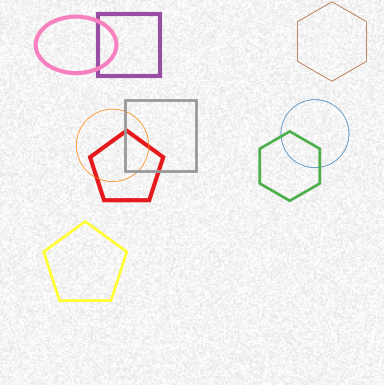[{"shape": "pentagon", "thickness": 3, "radius": 0.5, "center": [0.329, 0.561]}, {"shape": "circle", "thickness": 0.5, "radius": 0.44, "center": [0.818, 0.653]}, {"shape": "hexagon", "thickness": 2, "radius": 0.45, "center": [0.753, 0.569]}, {"shape": "square", "thickness": 3, "radius": 0.4, "center": [0.335, 0.883]}, {"shape": "circle", "thickness": 0.5, "radius": 0.47, "center": [0.292, 0.622]}, {"shape": "pentagon", "thickness": 2, "radius": 0.57, "center": [0.221, 0.311]}, {"shape": "hexagon", "thickness": 0.5, "radius": 0.52, "center": [0.862, 0.892]}, {"shape": "oval", "thickness": 3, "radius": 0.52, "center": [0.198, 0.883]}, {"shape": "square", "thickness": 2, "radius": 0.46, "center": [0.418, 0.647]}]